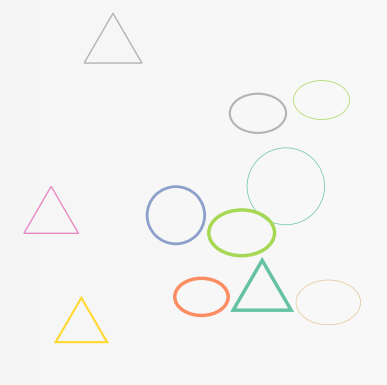[{"shape": "triangle", "thickness": 2.5, "radius": 0.43, "center": [0.677, 0.238]}, {"shape": "circle", "thickness": 0.5, "radius": 0.5, "center": [0.738, 0.516]}, {"shape": "oval", "thickness": 2.5, "radius": 0.34, "center": [0.52, 0.229]}, {"shape": "circle", "thickness": 2, "radius": 0.37, "center": [0.454, 0.441]}, {"shape": "triangle", "thickness": 1, "radius": 0.41, "center": [0.132, 0.435]}, {"shape": "oval", "thickness": 0.5, "radius": 0.36, "center": [0.83, 0.74]}, {"shape": "oval", "thickness": 2.5, "radius": 0.42, "center": [0.624, 0.395]}, {"shape": "triangle", "thickness": 1.5, "radius": 0.38, "center": [0.21, 0.15]}, {"shape": "oval", "thickness": 0.5, "radius": 0.42, "center": [0.847, 0.214]}, {"shape": "triangle", "thickness": 1, "radius": 0.43, "center": [0.292, 0.879]}, {"shape": "oval", "thickness": 1.5, "radius": 0.36, "center": [0.666, 0.706]}]